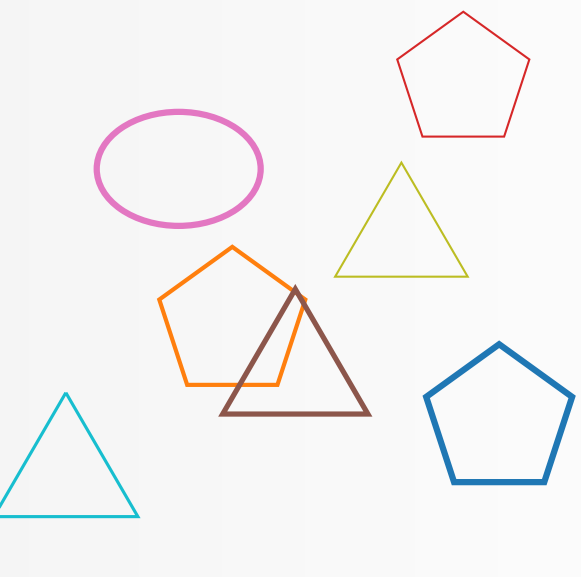[{"shape": "pentagon", "thickness": 3, "radius": 0.66, "center": [0.859, 0.271]}, {"shape": "pentagon", "thickness": 2, "radius": 0.66, "center": [0.4, 0.44]}, {"shape": "pentagon", "thickness": 1, "radius": 0.6, "center": [0.797, 0.859]}, {"shape": "triangle", "thickness": 2.5, "radius": 0.72, "center": [0.508, 0.354]}, {"shape": "oval", "thickness": 3, "radius": 0.71, "center": [0.307, 0.707]}, {"shape": "triangle", "thickness": 1, "radius": 0.66, "center": [0.691, 0.586]}, {"shape": "triangle", "thickness": 1.5, "radius": 0.72, "center": [0.113, 0.176]}]